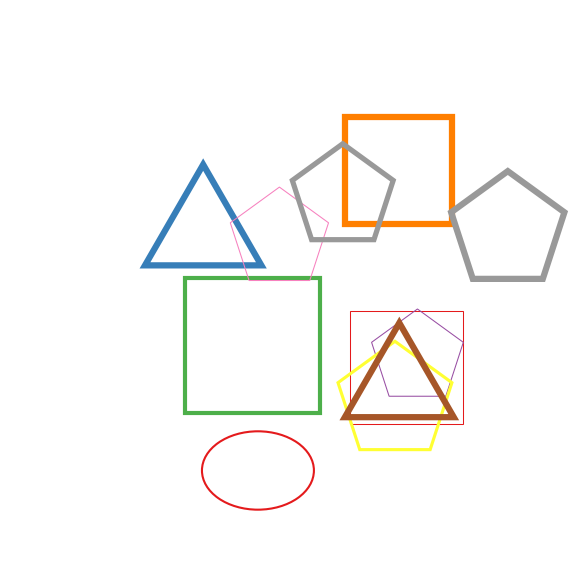[{"shape": "square", "thickness": 0.5, "radius": 0.49, "center": [0.704, 0.363]}, {"shape": "oval", "thickness": 1, "radius": 0.48, "center": [0.447, 0.184]}, {"shape": "triangle", "thickness": 3, "radius": 0.58, "center": [0.352, 0.598]}, {"shape": "square", "thickness": 2, "radius": 0.59, "center": [0.437, 0.401]}, {"shape": "pentagon", "thickness": 0.5, "radius": 0.42, "center": [0.723, 0.381]}, {"shape": "square", "thickness": 3, "radius": 0.46, "center": [0.69, 0.704]}, {"shape": "pentagon", "thickness": 1.5, "radius": 0.52, "center": [0.684, 0.304]}, {"shape": "triangle", "thickness": 3, "radius": 0.54, "center": [0.691, 0.331]}, {"shape": "pentagon", "thickness": 0.5, "radius": 0.45, "center": [0.484, 0.586]}, {"shape": "pentagon", "thickness": 3, "radius": 0.52, "center": [0.879, 0.6]}, {"shape": "pentagon", "thickness": 2.5, "radius": 0.46, "center": [0.594, 0.658]}]